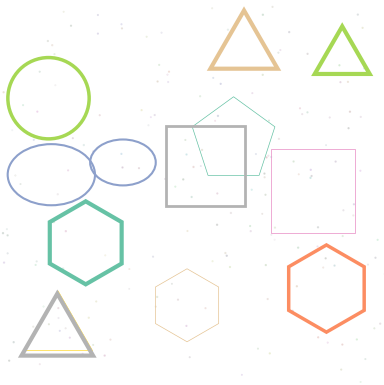[{"shape": "pentagon", "thickness": 0.5, "radius": 0.56, "center": [0.607, 0.636]}, {"shape": "hexagon", "thickness": 3, "radius": 0.54, "center": [0.223, 0.369]}, {"shape": "hexagon", "thickness": 2.5, "radius": 0.57, "center": [0.848, 0.25]}, {"shape": "oval", "thickness": 1.5, "radius": 0.43, "center": [0.319, 0.578]}, {"shape": "oval", "thickness": 1.5, "radius": 0.57, "center": [0.133, 0.546]}, {"shape": "square", "thickness": 0.5, "radius": 0.54, "center": [0.813, 0.503]}, {"shape": "circle", "thickness": 2.5, "radius": 0.53, "center": [0.126, 0.745]}, {"shape": "triangle", "thickness": 3, "radius": 0.41, "center": [0.889, 0.849]}, {"shape": "triangle", "thickness": 0.5, "radius": 0.52, "center": [0.151, 0.141]}, {"shape": "triangle", "thickness": 3, "radius": 0.5, "center": [0.634, 0.872]}, {"shape": "hexagon", "thickness": 0.5, "radius": 0.47, "center": [0.486, 0.207]}, {"shape": "square", "thickness": 2, "radius": 0.52, "center": [0.534, 0.568]}, {"shape": "triangle", "thickness": 3, "radius": 0.54, "center": [0.149, 0.13]}]